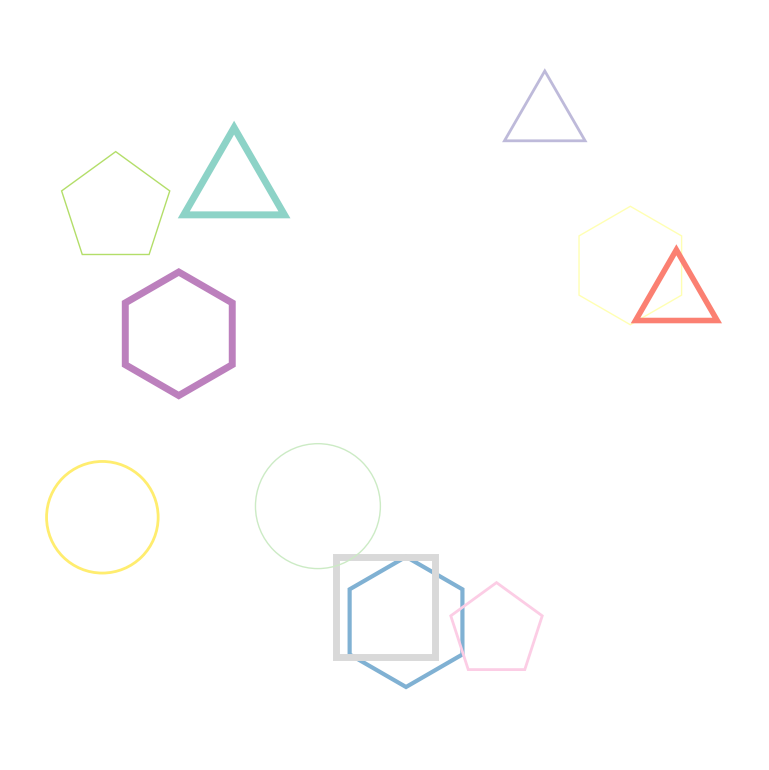[{"shape": "triangle", "thickness": 2.5, "radius": 0.38, "center": [0.304, 0.759]}, {"shape": "hexagon", "thickness": 0.5, "radius": 0.38, "center": [0.819, 0.655]}, {"shape": "triangle", "thickness": 1, "radius": 0.3, "center": [0.708, 0.847]}, {"shape": "triangle", "thickness": 2, "radius": 0.31, "center": [0.878, 0.614]}, {"shape": "hexagon", "thickness": 1.5, "radius": 0.42, "center": [0.527, 0.192]}, {"shape": "pentagon", "thickness": 0.5, "radius": 0.37, "center": [0.15, 0.729]}, {"shape": "pentagon", "thickness": 1, "radius": 0.31, "center": [0.645, 0.181]}, {"shape": "square", "thickness": 2.5, "radius": 0.32, "center": [0.501, 0.211]}, {"shape": "hexagon", "thickness": 2.5, "radius": 0.4, "center": [0.232, 0.566]}, {"shape": "circle", "thickness": 0.5, "radius": 0.41, "center": [0.413, 0.343]}, {"shape": "circle", "thickness": 1, "radius": 0.36, "center": [0.133, 0.328]}]